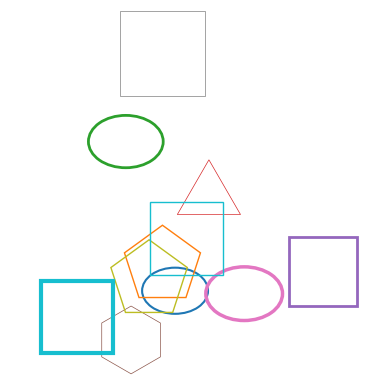[{"shape": "oval", "thickness": 1.5, "radius": 0.43, "center": [0.455, 0.245]}, {"shape": "pentagon", "thickness": 1, "radius": 0.52, "center": [0.422, 0.311]}, {"shape": "oval", "thickness": 2, "radius": 0.49, "center": [0.327, 0.632]}, {"shape": "triangle", "thickness": 0.5, "radius": 0.47, "center": [0.543, 0.49]}, {"shape": "square", "thickness": 2, "radius": 0.44, "center": [0.839, 0.295]}, {"shape": "hexagon", "thickness": 0.5, "radius": 0.44, "center": [0.34, 0.117]}, {"shape": "oval", "thickness": 2.5, "radius": 0.5, "center": [0.634, 0.237]}, {"shape": "square", "thickness": 0.5, "radius": 0.55, "center": [0.423, 0.862]}, {"shape": "pentagon", "thickness": 1, "radius": 0.52, "center": [0.387, 0.273]}, {"shape": "square", "thickness": 3, "radius": 0.47, "center": [0.2, 0.176]}, {"shape": "square", "thickness": 1, "radius": 0.48, "center": [0.485, 0.38]}]